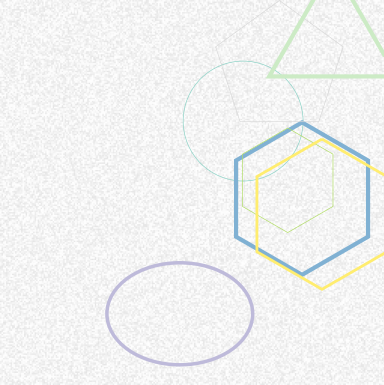[{"shape": "circle", "thickness": 0.5, "radius": 0.78, "center": [0.631, 0.686]}, {"shape": "oval", "thickness": 2.5, "radius": 0.95, "center": [0.467, 0.185]}, {"shape": "hexagon", "thickness": 3, "radius": 0.99, "center": [0.785, 0.484]}, {"shape": "hexagon", "thickness": 0.5, "radius": 0.68, "center": [0.747, 0.532]}, {"shape": "pentagon", "thickness": 0.5, "radius": 0.87, "center": [0.726, 0.825]}, {"shape": "triangle", "thickness": 3, "radius": 0.96, "center": [0.865, 0.897]}, {"shape": "hexagon", "thickness": 2, "radius": 0.98, "center": [0.836, 0.444]}]